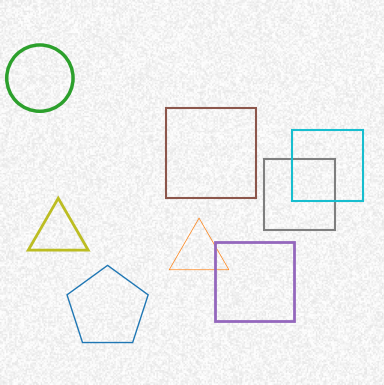[{"shape": "pentagon", "thickness": 1, "radius": 0.55, "center": [0.279, 0.2]}, {"shape": "triangle", "thickness": 0.5, "radius": 0.45, "center": [0.517, 0.344]}, {"shape": "circle", "thickness": 2.5, "radius": 0.43, "center": [0.104, 0.797]}, {"shape": "square", "thickness": 2, "radius": 0.51, "center": [0.661, 0.268]}, {"shape": "square", "thickness": 1.5, "radius": 0.58, "center": [0.548, 0.603]}, {"shape": "square", "thickness": 1.5, "radius": 0.46, "center": [0.779, 0.494]}, {"shape": "triangle", "thickness": 2, "radius": 0.45, "center": [0.151, 0.395]}, {"shape": "square", "thickness": 1.5, "radius": 0.46, "center": [0.851, 0.57]}]